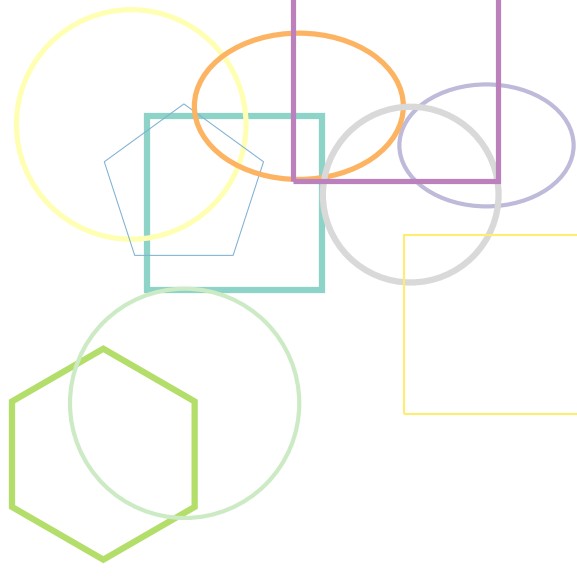[{"shape": "square", "thickness": 3, "radius": 0.76, "center": [0.406, 0.647]}, {"shape": "circle", "thickness": 2.5, "radius": 0.99, "center": [0.227, 0.784]}, {"shape": "oval", "thickness": 2, "radius": 0.75, "center": [0.842, 0.747]}, {"shape": "pentagon", "thickness": 0.5, "radius": 0.72, "center": [0.318, 0.674]}, {"shape": "oval", "thickness": 2.5, "radius": 0.9, "center": [0.517, 0.815]}, {"shape": "hexagon", "thickness": 3, "radius": 0.91, "center": [0.179, 0.213]}, {"shape": "circle", "thickness": 3, "radius": 0.76, "center": [0.711, 0.662]}, {"shape": "square", "thickness": 2.5, "radius": 0.89, "center": [0.685, 0.863]}, {"shape": "circle", "thickness": 2, "radius": 0.99, "center": [0.32, 0.301]}, {"shape": "square", "thickness": 1, "radius": 0.77, "center": [0.855, 0.438]}]